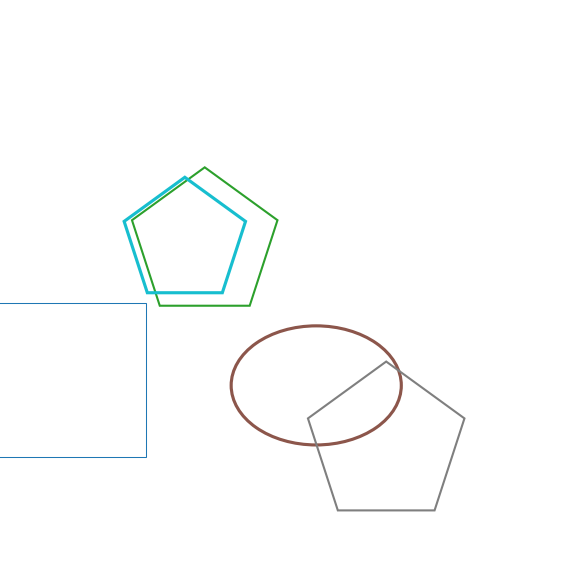[{"shape": "square", "thickness": 0.5, "radius": 0.67, "center": [0.118, 0.341]}, {"shape": "pentagon", "thickness": 1, "radius": 0.66, "center": [0.355, 0.577]}, {"shape": "oval", "thickness": 1.5, "radius": 0.74, "center": [0.548, 0.332]}, {"shape": "pentagon", "thickness": 1, "radius": 0.71, "center": [0.669, 0.231]}, {"shape": "pentagon", "thickness": 1.5, "radius": 0.55, "center": [0.32, 0.582]}]